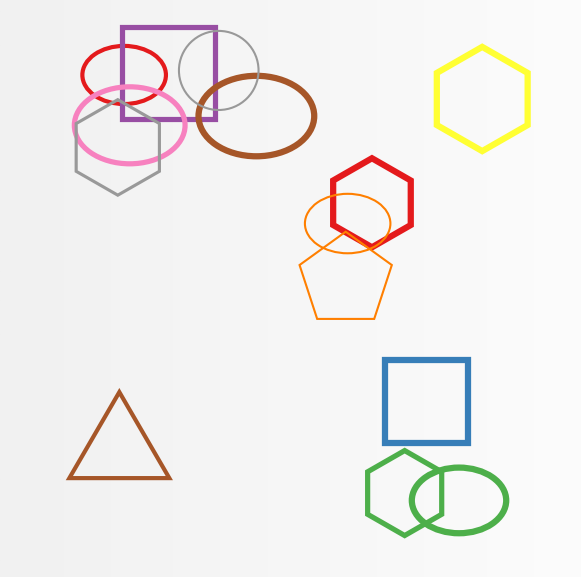[{"shape": "oval", "thickness": 2, "radius": 0.36, "center": [0.214, 0.869]}, {"shape": "hexagon", "thickness": 3, "radius": 0.39, "center": [0.64, 0.648]}, {"shape": "square", "thickness": 3, "radius": 0.36, "center": [0.734, 0.305]}, {"shape": "hexagon", "thickness": 2.5, "radius": 0.37, "center": [0.696, 0.145]}, {"shape": "oval", "thickness": 3, "radius": 0.41, "center": [0.79, 0.133]}, {"shape": "square", "thickness": 2.5, "radius": 0.4, "center": [0.29, 0.873]}, {"shape": "pentagon", "thickness": 1, "radius": 0.42, "center": [0.595, 0.514]}, {"shape": "oval", "thickness": 1, "radius": 0.37, "center": [0.598, 0.612]}, {"shape": "hexagon", "thickness": 3, "radius": 0.45, "center": [0.83, 0.828]}, {"shape": "triangle", "thickness": 2, "radius": 0.5, "center": [0.205, 0.221]}, {"shape": "oval", "thickness": 3, "radius": 0.5, "center": [0.441, 0.798]}, {"shape": "oval", "thickness": 2.5, "radius": 0.48, "center": [0.223, 0.782]}, {"shape": "hexagon", "thickness": 1.5, "radius": 0.41, "center": [0.203, 0.744]}, {"shape": "circle", "thickness": 1, "radius": 0.34, "center": [0.376, 0.877]}]